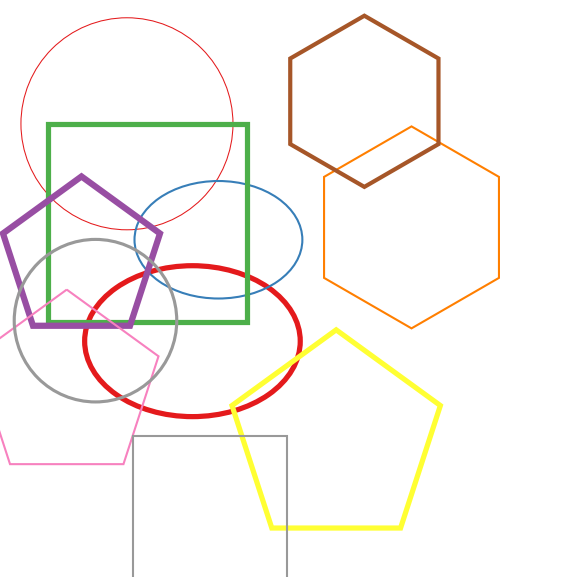[{"shape": "circle", "thickness": 0.5, "radius": 0.92, "center": [0.22, 0.785]}, {"shape": "oval", "thickness": 2.5, "radius": 0.93, "center": [0.333, 0.408]}, {"shape": "oval", "thickness": 1, "radius": 0.73, "center": [0.378, 0.584]}, {"shape": "square", "thickness": 2.5, "radius": 0.86, "center": [0.255, 0.613]}, {"shape": "pentagon", "thickness": 3, "radius": 0.71, "center": [0.141, 0.551]}, {"shape": "hexagon", "thickness": 1, "radius": 0.87, "center": [0.713, 0.605]}, {"shape": "pentagon", "thickness": 2.5, "radius": 0.95, "center": [0.582, 0.238]}, {"shape": "hexagon", "thickness": 2, "radius": 0.74, "center": [0.631, 0.824]}, {"shape": "pentagon", "thickness": 1, "radius": 0.84, "center": [0.116, 0.331]}, {"shape": "circle", "thickness": 1.5, "radius": 0.7, "center": [0.165, 0.444]}, {"shape": "square", "thickness": 1, "radius": 0.67, "center": [0.363, 0.11]}]